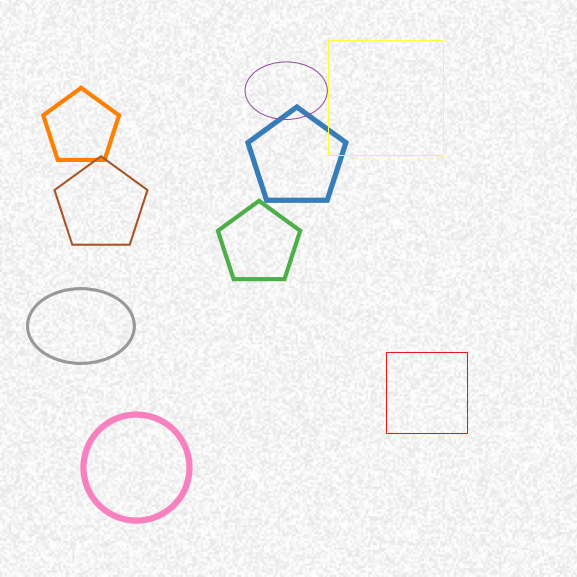[{"shape": "square", "thickness": 0.5, "radius": 0.35, "center": [0.739, 0.32]}, {"shape": "pentagon", "thickness": 2.5, "radius": 0.45, "center": [0.514, 0.725]}, {"shape": "pentagon", "thickness": 2, "radius": 0.37, "center": [0.449, 0.576]}, {"shape": "oval", "thickness": 0.5, "radius": 0.36, "center": [0.496, 0.842]}, {"shape": "pentagon", "thickness": 2, "radius": 0.35, "center": [0.141, 0.778]}, {"shape": "square", "thickness": 0.5, "radius": 0.5, "center": [0.667, 0.83]}, {"shape": "pentagon", "thickness": 1, "radius": 0.42, "center": [0.175, 0.644]}, {"shape": "circle", "thickness": 3, "radius": 0.46, "center": [0.236, 0.189]}, {"shape": "oval", "thickness": 1.5, "radius": 0.46, "center": [0.14, 0.435]}]